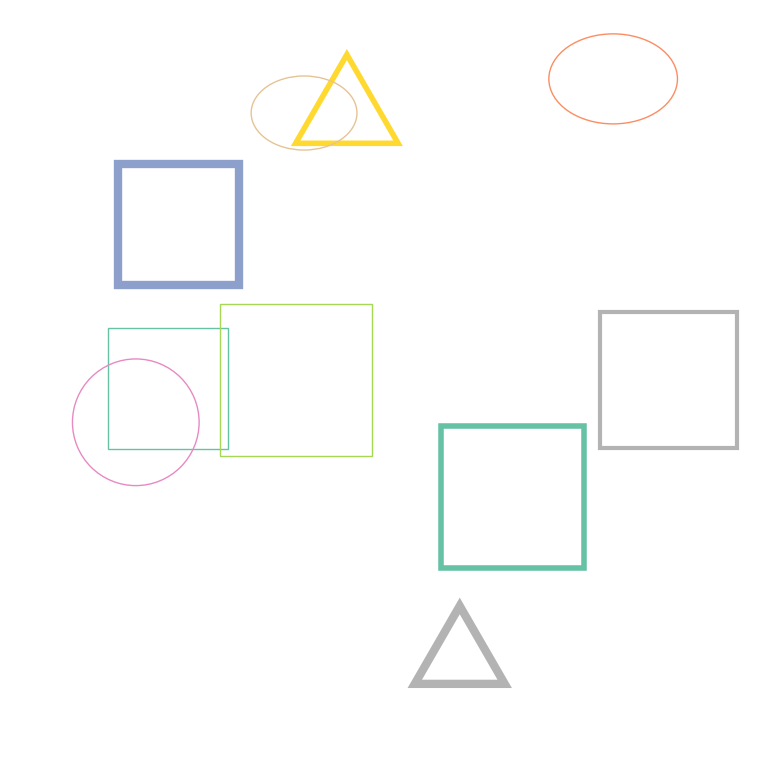[{"shape": "square", "thickness": 0.5, "radius": 0.39, "center": [0.218, 0.495]}, {"shape": "square", "thickness": 2, "radius": 0.46, "center": [0.665, 0.355]}, {"shape": "oval", "thickness": 0.5, "radius": 0.42, "center": [0.796, 0.898]}, {"shape": "square", "thickness": 3, "radius": 0.39, "center": [0.232, 0.708]}, {"shape": "circle", "thickness": 0.5, "radius": 0.41, "center": [0.176, 0.452]}, {"shape": "square", "thickness": 0.5, "radius": 0.49, "center": [0.384, 0.506]}, {"shape": "triangle", "thickness": 2, "radius": 0.38, "center": [0.45, 0.852]}, {"shape": "oval", "thickness": 0.5, "radius": 0.34, "center": [0.395, 0.853]}, {"shape": "triangle", "thickness": 3, "radius": 0.34, "center": [0.597, 0.146]}, {"shape": "square", "thickness": 1.5, "radius": 0.44, "center": [0.868, 0.507]}]